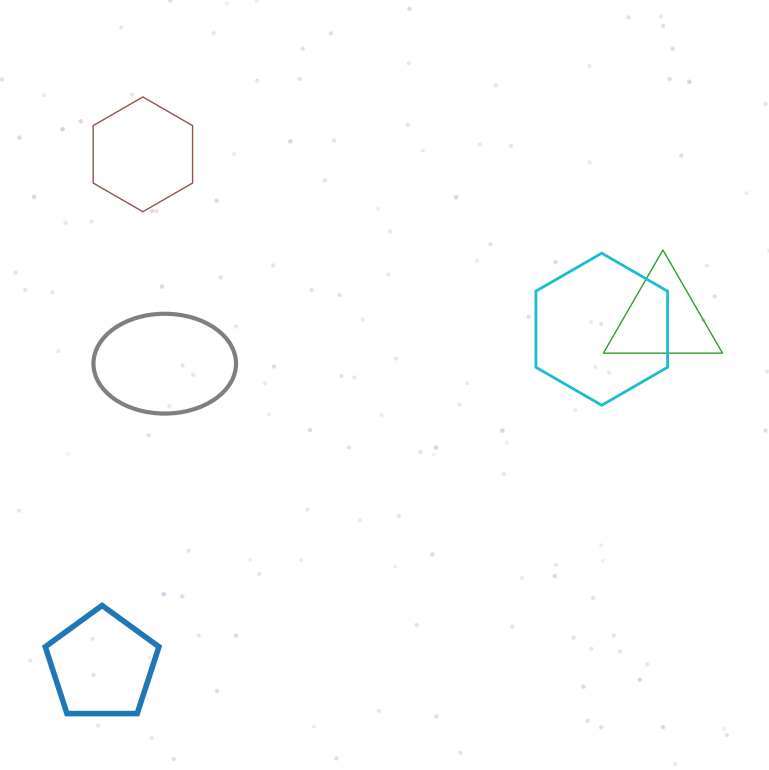[{"shape": "pentagon", "thickness": 2, "radius": 0.39, "center": [0.133, 0.136]}, {"shape": "triangle", "thickness": 0.5, "radius": 0.45, "center": [0.861, 0.586]}, {"shape": "hexagon", "thickness": 0.5, "radius": 0.37, "center": [0.186, 0.8]}, {"shape": "oval", "thickness": 1.5, "radius": 0.46, "center": [0.214, 0.528]}, {"shape": "hexagon", "thickness": 1, "radius": 0.49, "center": [0.781, 0.572]}]